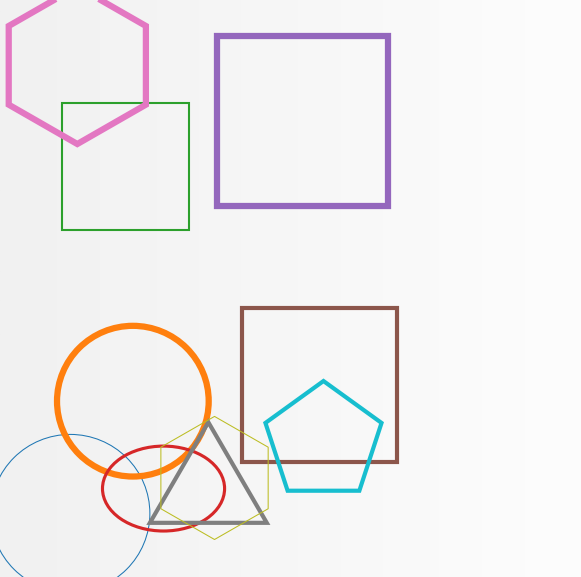[{"shape": "circle", "thickness": 0.5, "radius": 0.68, "center": [0.121, 0.11]}, {"shape": "circle", "thickness": 3, "radius": 0.65, "center": [0.229, 0.304]}, {"shape": "square", "thickness": 1, "radius": 0.55, "center": [0.216, 0.711]}, {"shape": "oval", "thickness": 1.5, "radius": 0.53, "center": [0.281, 0.153]}, {"shape": "square", "thickness": 3, "radius": 0.73, "center": [0.521, 0.79]}, {"shape": "square", "thickness": 2, "radius": 0.67, "center": [0.55, 0.332]}, {"shape": "hexagon", "thickness": 3, "radius": 0.68, "center": [0.133, 0.886]}, {"shape": "triangle", "thickness": 2, "radius": 0.58, "center": [0.358, 0.152]}, {"shape": "hexagon", "thickness": 0.5, "radius": 0.53, "center": [0.369, 0.171]}, {"shape": "pentagon", "thickness": 2, "radius": 0.52, "center": [0.557, 0.234]}]